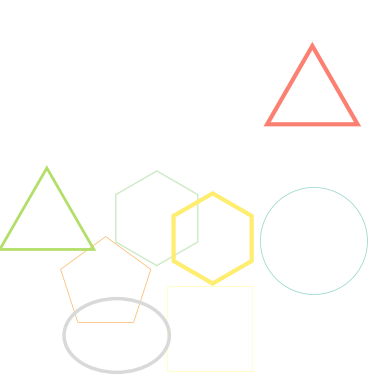[{"shape": "circle", "thickness": 0.5, "radius": 0.69, "center": [0.815, 0.374]}, {"shape": "square", "thickness": 0.5, "radius": 0.55, "center": [0.543, 0.147]}, {"shape": "triangle", "thickness": 3, "radius": 0.68, "center": [0.811, 0.745]}, {"shape": "pentagon", "thickness": 0.5, "radius": 0.62, "center": [0.275, 0.262]}, {"shape": "triangle", "thickness": 2, "radius": 0.71, "center": [0.122, 0.423]}, {"shape": "oval", "thickness": 2.5, "radius": 0.68, "center": [0.303, 0.129]}, {"shape": "hexagon", "thickness": 1, "radius": 0.61, "center": [0.407, 0.433]}, {"shape": "hexagon", "thickness": 3, "radius": 0.59, "center": [0.552, 0.381]}]